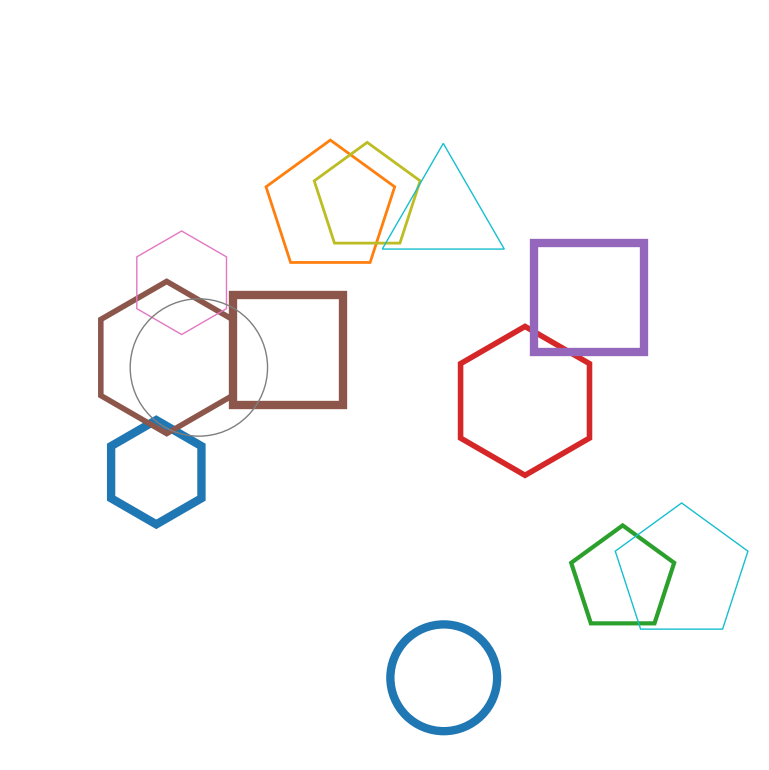[{"shape": "circle", "thickness": 3, "radius": 0.35, "center": [0.576, 0.12]}, {"shape": "hexagon", "thickness": 3, "radius": 0.34, "center": [0.203, 0.387]}, {"shape": "pentagon", "thickness": 1, "radius": 0.44, "center": [0.429, 0.73]}, {"shape": "pentagon", "thickness": 1.5, "radius": 0.35, "center": [0.809, 0.247]}, {"shape": "hexagon", "thickness": 2, "radius": 0.48, "center": [0.682, 0.479]}, {"shape": "square", "thickness": 3, "radius": 0.36, "center": [0.765, 0.614]}, {"shape": "square", "thickness": 3, "radius": 0.36, "center": [0.374, 0.546]}, {"shape": "hexagon", "thickness": 2, "radius": 0.49, "center": [0.216, 0.536]}, {"shape": "hexagon", "thickness": 0.5, "radius": 0.34, "center": [0.236, 0.633]}, {"shape": "circle", "thickness": 0.5, "radius": 0.45, "center": [0.258, 0.523]}, {"shape": "pentagon", "thickness": 1, "radius": 0.36, "center": [0.477, 0.743]}, {"shape": "pentagon", "thickness": 0.5, "radius": 0.45, "center": [0.885, 0.256]}, {"shape": "triangle", "thickness": 0.5, "radius": 0.46, "center": [0.576, 0.722]}]